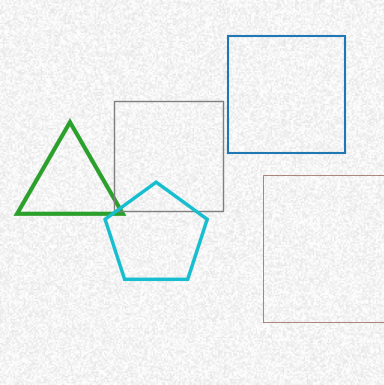[{"shape": "square", "thickness": 1.5, "radius": 0.76, "center": [0.745, 0.755]}, {"shape": "triangle", "thickness": 3, "radius": 0.79, "center": [0.182, 0.524]}, {"shape": "square", "thickness": 0.5, "radius": 0.95, "center": [0.875, 0.354]}, {"shape": "square", "thickness": 1, "radius": 0.71, "center": [0.438, 0.595]}, {"shape": "pentagon", "thickness": 2.5, "radius": 0.7, "center": [0.406, 0.387]}]